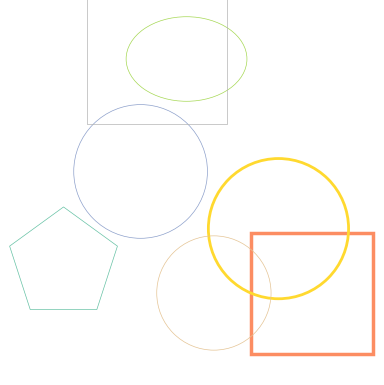[{"shape": "pentagon", "thickness": 0.5, "radius": 0.74, "center": [0.165, 0.315]}, {"shape": "square", "thickness": 2.5, "radius": 0.79, "center": [0.81, 0.238]}, {"shape": "circle", "thickness": 0.5, "radius": 0.87, "center": [0.365, 0.555]}, {"shape": "oval", "thickness": 0.5, "radius": 0.78, "center": [0.485, 0.847]}, {"shape": "circle", "thickness": 2, "radius": 0.91, "center": [0.723, 0.406]}, {"shape": "circle", "thickness": 0.5, "radius": 0.74, "center": [0.556, 0.239]}, {"shape": "square", "thickness": 0.5, "radius": 0.91, "center": [0.409, 0.861]}]